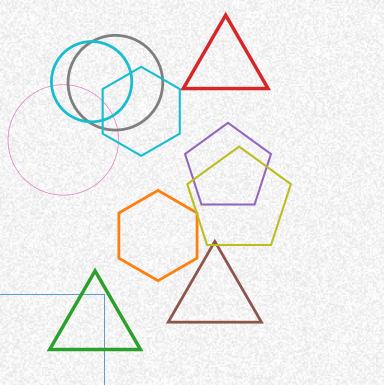[{"shape": "square", "thickness": 0.5, "radius": 0.68, "center": [0.134, 0.101]}, {"shape": "hexagon", "thickness": 2, "radius": 0.59, "center": [0.41, 0.388]}, {"shape": "triangle", "thickness": 2.5, "radius": 0.68, "center": [0.247, 0.16]}, {"shape": "triangle", "thickness": 2.5, "radius": 0.64, "center": [0.586, 0.834]}, {"shape": "pentagon", "thickness": 1.5, "radius": 0.59, "center": [0.592, 0.564]}, {"shape": "triangle", "thickness": 2, "radius": 0.7, "center": [0.558, 0.233]}, {"shape": "circle", "thickness": 0.5, "radius": 0.72, "center": [0.164, 0.637]}, {"shape": "circle", "thickness": 2, "radius": 0.62, "center": [0.3, 0.785]}, {"shape": "pentagon", "thickness": 1.5, "radius": 0.71, "center": [0.621, 0.478]}, {"shape": "circle", "thickness": 2, "radius": 0.52, "center": [0.238, 0.788]}, {"shape": "hexagon", "thickness": 1.5, "radius": 0.58, "center": [0.367, 0.711]}]